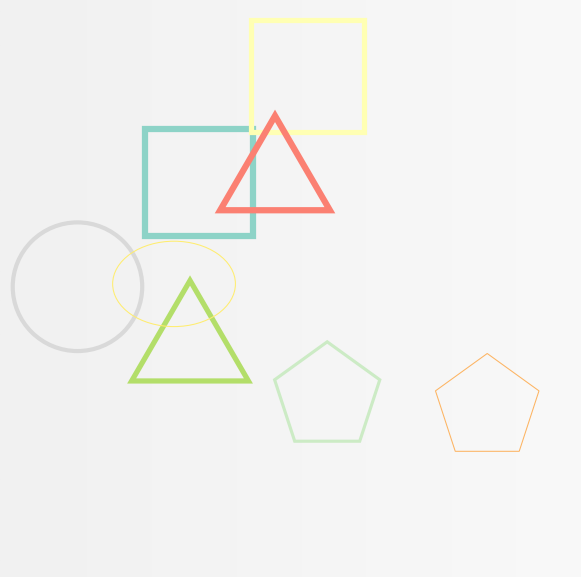[{"shape": "square", "thickness": 3, "radius": 0.46, "center": [0.342, 0.683]}, {"shape": "square", "thickness": 2.5, "radius": 0.48, "center": [0.529, 0.867]}, {"shape": "triangle", "thickness": 3, "radius": 0.54, "center": [0.473, 0.69]}, {"shape": "pentagon", "thickness": 0.5, "radius": 0.47, "center": [0.838, 0.293]}, {"shape": "triangle", "thickness": 2.5, "radius": 0.58, "center": [0.327, 0.397]}, {"shape": "circle", "thickness": 2, "radius": 0.56, "center": [0.133, 0.503]}, {"shape": "pentagon", "thickness": 1.5, "radius": 0.48, "center": [0.563, 0.312]}, {"shape": "oval", "thickness": 0.5, "radius": 0.53, "center": [0.299, 0.508]}]